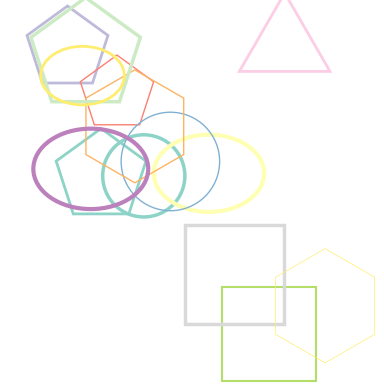[{"shape": "circle", "thickness": 2.5, "radius": 0.53, "center": [0.373, 0.543]}, {"shape": "pentagon", "thickness": 2, "radius": 0.61, "center": [0.262, 0.544]}, {"shape": "oval", "thickness": 3, "radius": 0.72, "center": [0.543, 0.55]}, {"shape": "pentagon", "thickness": 2, "radius": 0.55, "center": [0.175, 0.874]}, {"shape": "pentagon", "thickness": 1, "radius": 0.5, "center": [0.304, 0.757]}, {"shape": "circle", "thickness": 1, "radius": 0.64, "center": [0.443, 0.581]}, {"shape": "hexagon", "thickness": 1, "radius": 0.73, "center": [0.35, 0.672]}, {"shape": "square", "thickness": 1.5, "radius": 0.61, "center": [0.699, 0.133]}, {"shape": "triangle", "thickness": 2, "radius": 0.68, "center": [0.739, 0.882]}, {"shape": "square", "thickness": 2.5, "radius": 0.64, "center": [0.609, 0.287]}, {"shape": "oval", "thickness": 3, "radius": 0.75, "center": [0.236, 0.561]}, {"shape": "pentagon", "thickness": 2.5, "radius": 0.75, "center": [0.222, 0.857]}, {"shape": "oval", "thickness": 2, "radius": 0.54, "center": [0.214, 0.804]}, {"shape": "hexagon", "thickness": 0.5, "radius": 0.74, "center": [0.844, 0.206]}]